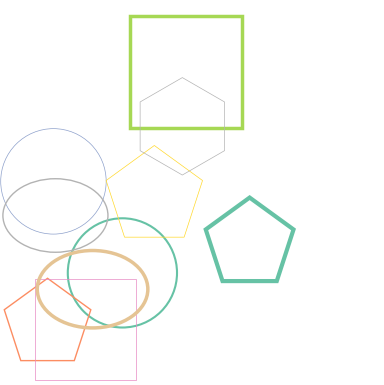[{"shape": "circle", "thickness": 1.5, "radius": 0.71, "center": [0.318, 0.291]}, {"shape": "pentagon", "thickness": 3, "radius": 0.6, "center": [0.648, 0.367]}, {"shape": "pentagon", "thickness": 1, "radius": 0.59, "center": [0.123, 0.159]}, {"shape": "circle", "thickness": 0.5, "radius": 0.68, "center": [0.139, 0.529]}, {"shape": "square", "thickness": 0.5, "radius": 0.66, "center": [0.222, 0.144]}, {"shape": "square", "thickness": 2.5, "radius": 0.73, "center": [0.483, 0.814]}, {"shape": "pentagon", "thickness": 0.5, "radius": 0.66, "center": [0.401, 0.49]}, {"shape": "oval", "thickness": 2.5, "radius": 0.72, "center": [0.24, 0.249]}, {"shape": "oval", "thickness": 1, "radius": 0.68, "center": [0.144, 0.44]}, {"shape": "hexagon", "thickness": 0.5, "radius": 0.63, "center": [0.474, 0.672]}]